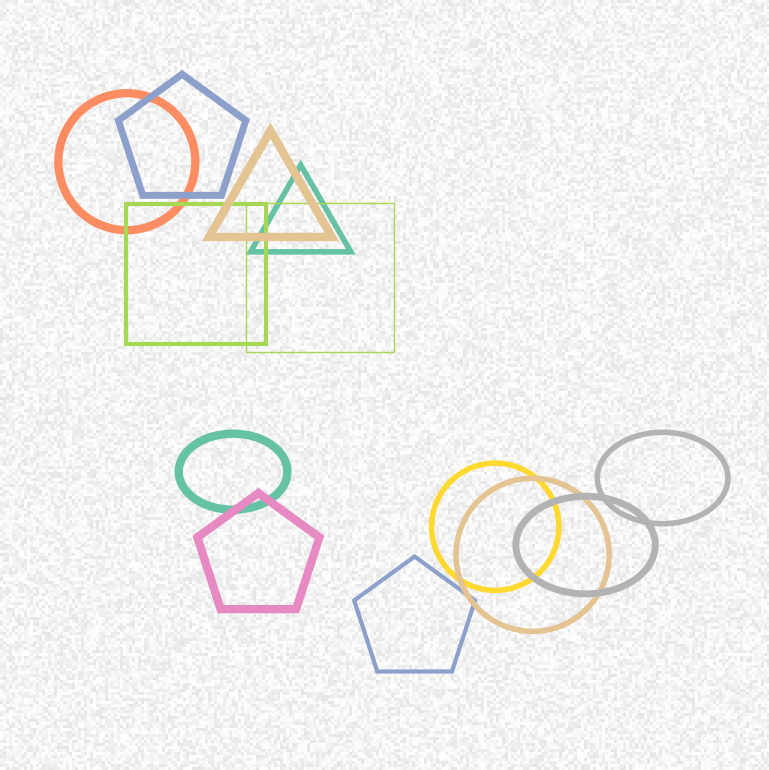[{"shape": "triangle", "thickness": 2, "radius": 0.38, "center": [0.391, 0.711]}, {"shape": "oval", "thickness": 3, "radius": 0.35, "center": [0.303, 0.387]}, {"shape": "circle", "thickness": 3, "radius": 0.44, "center": [0.165, 0.79]}, {"shape": "pentagon", "thickness": 2.5, "radius": 0.43, "center": [0.236, 0.817]}, {"shape": "pentagon", "thickness": 1.5, "radius": 0.41, "center": [0.538, 0.195]}, {"shape": "pentagon", "thickness": 3, "radius": 0.42, "center": [0.336, 0.276]}, {"shape": "square", "thickness": 1.5, "radius": 0.45, "center": [0.255, 0.644]}, {"shape": "square", "thickness": 0.5, "radius": 0.48, "center": [0.415, 0.639]}, {"shape": "circle", "thickness": 2, "radius": 0.41, "center": [0.643, 0.316]}, {"shape": "triangle", "thickness": 3, "radius": 0.46, "center": [0.351, 0.738]}, {"shape": "circle", "thickness": 2, "radius": 0.5, "center": [0.692, 0.279]}, {"shape": "oval", "thickness": 2.5, "radius": 0.45, "center": [0.76, 0.292]}, {"shape": "oval", "thickness": 2, "radius": 0.42, "center": [0.861, 0.379]}]